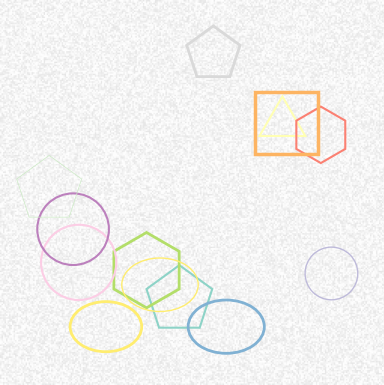[{"shape": "pentagon", "thickness": 1.5, "radius": 0.45, "center": [0.466, 0.221]}, {"shape": "triangle", "thickness": 1.5, "radius": 0.34, "center": [0.733, 0.681]}, {"shape": "circle", "thickness": 1, "radius": 0.34, "center": [0.861, 0.29]}, {"shape": "hexagon", "thickness": 1.5, "radius": 0.37, "center": [0.833, 0.65]}, {"shape": "oval", "thickness": 2, "radius": 0.49, "center": [0.588, 0.152]}, {"shape": "square", "thickness": 2.5, "radius": 0.41, "center": [0.744, 0.681]}, {"shape": "hexagon", "thickness": 2, "radius": 0.49, "center": [0.381, 0.298]}, {"shape": "circle", "thickness": 1.5, "radius": 0.49, "center": [0.204, 0.318]}, {"shape": "pentagon", "thickness": 2, "radius": 0.36, "center": [0.554, 0.86]}, {"shape": "circle", "thickness": 1.5, "radius": 0.47, "center": [0.19, 0.405]}, {"shape": "pentagon", "thickness": 0.5, "radius": 0.44, "center": [0.128, 0.508]}, {"shape": "oval", "thickness": 1, "radius": 0.5, "center": [0.416, 0.26]}, {"shape": "oval", "thickness": 2, "radius": 0.46, "center": [0.275, 0.151]}]